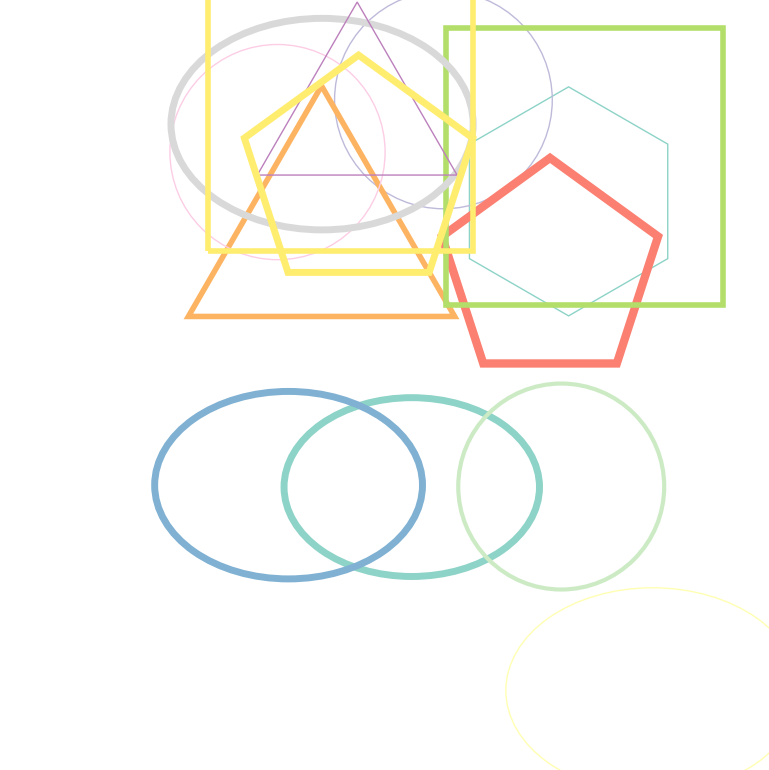[{"shape": "hexagon", "thickness": 0.5, "radius": 0.74, "center": [0.738, 0.738]}, {"shape": "oval", "thickness": 2.5, "radius": 0.83, "center": [0.535, 0.367]}, {"shape": "oval", "thickness": 0.5, "radius": 0.95, "center": [0.848, 0.103]}, {"shape": "circle", "thickness": 0.5, "radius": 0.71, "center": [0.576, 0.87]}, {"shape": "pentagon", "thickness": 3, "radius": 0.74, "center": [0.714, 0.647]}, {"shape": "oval", "thickness": 2.5, "radius": 0.87, "center": [0.375, 0.37]}, {"shape": "triangle", "thickness": 2, "radius": 1.0, "center": [0.418, 0.689]}, {"shape": "square", "thickness": 2, "radius": 0.9, "center": [0.76, 0.784]}, {"shape": "circle", "thickness": 0.5, "radius": 0.7, "center": [0.36, 0.802]}, {"shape": "oval", "thickness": 2.5, "radius": 0.98, "center": [0.418, 0.839]}, {"shape": "triangle", "thickness": 0.5, "radius": 0.75, "center": [0.464, 0.848]}, {"shape": "circle", "thickness": 1.5, "radius": 0.67, "center": [0.729, 0.368]}, {"shape": "square", "thickness": 2, "radius": 0.86, "center": [0.442, 0.846]}, {"shape": "pentagon", "thickness": 2.5, "radius": 0.78, "center": [0.466, 0.772]}]